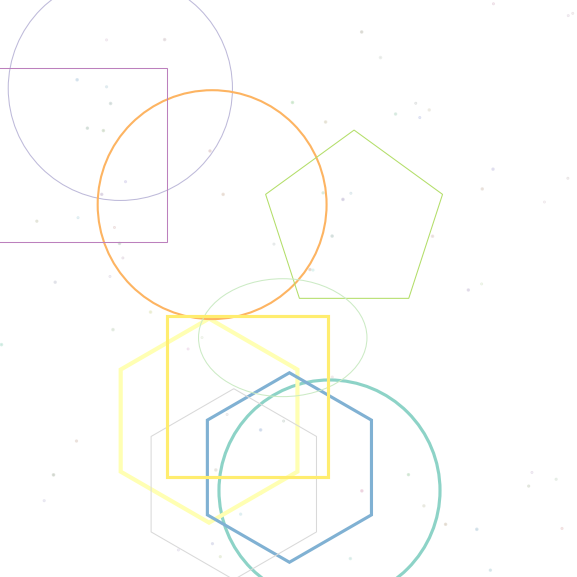[{"shape": "circle", "thickness": 1.5, "radius": 0.96, "center": [0.571, 0.15]}, {"shape": "hexagon", "thickness": 2, "radius": 0.88, "center": [0.362, 0.271]}, {"shape": "circle", "thickness": 0.5, "radius": 0.97, "center": [0.208, 0.846]}, {"shape": "hexagon", "thickness": 1.5, "radius": 0.82, "center": [0.501, 0.19]}, {"shape": "circle", "thickness": 1, "radius": 0.99, "center": [0.367, 0.645]}, {"shape": "pentagon", "thickness": 0.5, "radius": 0.81, "center": [0.613, 0.613]}, {"shape": "hexagon", "thickness": 0.5, "radius": 0.83, "center": [0.405, 0.161]}, {"shape": "square", "thickness": 0.5, "radius": 0.76, "center": [0.139, 0.731]}, {"shape": "oval", "thickness": 0.5, "radius": 0.73, "center": [0.49, 0.414]}, {"shape": "square", "thickness": 1.5, "radius": 0.7, "center": [0.429, 0.313]}]